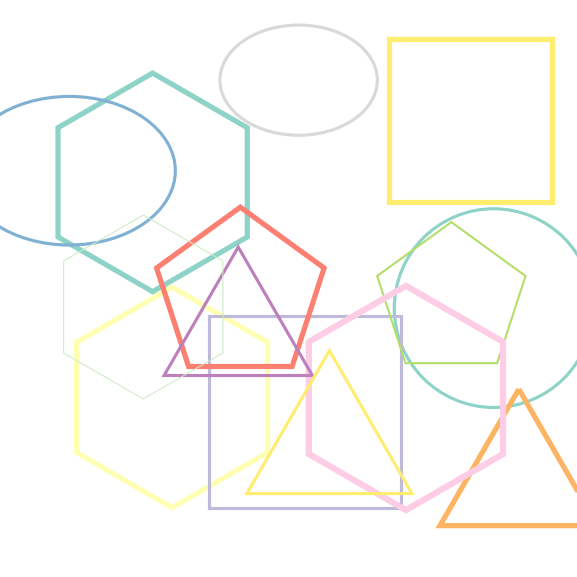[{"shape": "hexagon", "thickness": 2.5, "radius": 0.95, "center": [0.264, 0.683]}, {"shape": "circle", "thickness": 1.5, "radius": 0.86, "center": [0.855, 0.466]}, {"shape": "hexagon", "thickness": 2.5, "radius": 0.95, "center": [0.298, 0.311]}, {"shape": "square", "thickness": 1.5, "radius": 0.83, "center": [0.528, 0.285]}, {"shape": "pentagon", "thickness": 2.5, "radius": 0.76, "center": [0.416, 0.488]}, {"shape": "oval", "thickness": 1.5, "radius": 0.92, "center": [0.12, 0.703]}, {"shape": "triangle", "thickness": 2.5, "radius": 0.79, "center": [0.898, 0.168]}, {"shape": "pentagon", "thickness": 1, "radius": 0.68, "center": [0.782, 0.479]}, {"shape": "hexagon", "thickness": 3, "radius": 0.97, "center": [0.703, 0.31]}, {"shape": "oval", "thickness": 1.5, "radius": 0.68, "center": [0.517, 0.86]}, {"shape": "triangle", "thickness": 1.5, "radius": 0.74, "center": [0.413, 0.423]}, {"shape": "hexagon", "thickness": 0.5, "radius": 0.8, "center": [0.248, 0.468]}, {"shape": "square", "thickness": 2.5, "radius": 0.7, "center": [0.814, 0.79]}, {"shape": "triangle", "thickness": 1.5, "radius": 0.82, "center": [0.57, 0.227]}]